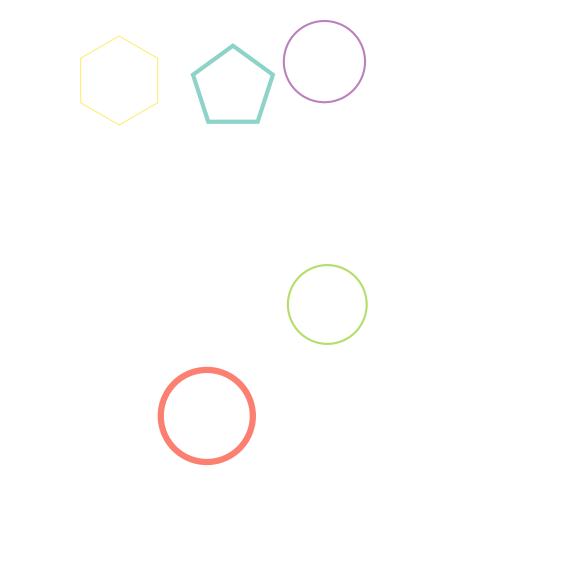[{"shape": "pentagon", "thickness": 2, "radius": 0.36, "center": [0.403, 0.847]}, {"shape": "circle", "thickness": 3, "radius": 0.4, "center": [0.358, 0.279]}, {"shape": "circle", "thickness": 1, "radius": 0.34, "center": [0.567, 0.472]}, {"shape": "circle", "thickness": 1, "radius": 0.35, "center": [0.562, 0.892]}, {"shape": "hexagon", "thickness": 0.5, "radius": 0.38, "center": [0.206, 0.86]}]